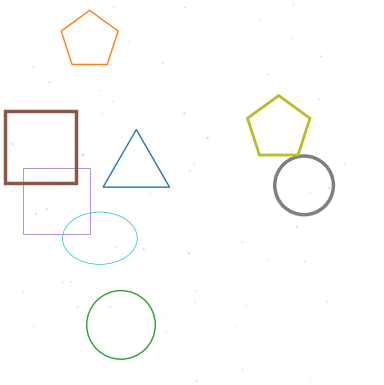[{"shape": "triangle", "thickness": 1, "radius": 0.5, "center": [0.354, 0.564]}, {"shape": "pentagon", "thickness": 1, "radius": 0.39, "center": [0.233, 0.895]}, {"shape": "circle", "thickness": 1, "radius": 0.45, "center": [0.314, 0.156]}, {"shape": "square", "thickness": 0.5, "radius": 0.43, "center": [0.146, 0.478]}, {"shape": "square", "thickness": 2.5, "radius": 0.46, "center": [0.105, 0.618]}, {"shape": "circle", "thickness": 2.5, "radius": 0.38, "center": [0.79, 0.519]}, {"shape": "pentagon", "thickness": 2, "radius": 0.43, "center": [0.724, 0.666]}, {"shape": "oval", "thickness": 0.5, "radius": 0.49, "center": [0.259, 0.381]}]